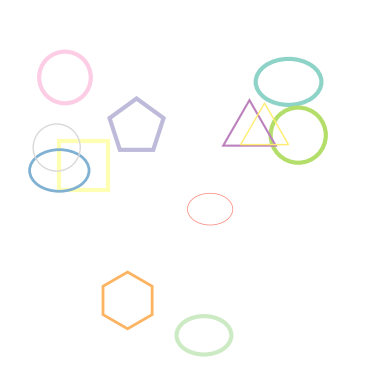[{"shape": "oval", "thickness": 3, "radius": 0.43, "center": [0.749, 0.787]}, {"shape": "square", "thickness": 3, "radius": 0.32, "center": [0.217, 0.569]}, {"shape": "pentagon", "thickness": 3, "radius": 0.37, "center": [0.355, 0.67]}, {"shape": "oval", "thickness": 0.5, "radius": 0.29, "center": [0.546, 0.457]}, {"shape": "oval", "thickness": 2, "radius": 0.39, "center": [0.154, 0.557]}, {"shape": "hexagon", "thickness": 2, "radius": 0.37, "center": [0.331, 0.22]}, {"shape": "circle", "thickness": 3, "radius": 0.36, "center": [0.775, 0.649]}, {"shape": "circle", "thickness": 3, "radius": 0.34, "center": [0.169, 0.799]}, {"shape": "circle", "thickness": 1, "radius": 0.31, "center": [0.147, 0.617]}, {"shape": "triangle", "thickness": 1.5, "radius": 0.39, "center": [0.648, 0.661]}, {"shape": "oval", "thickness": 3, "radius": 0.36, "center": [0.53, 0.129]}, {"shape": "triangle", "thickness": 1, "radius": 0.36, "center": [0.687, 0.66]}]